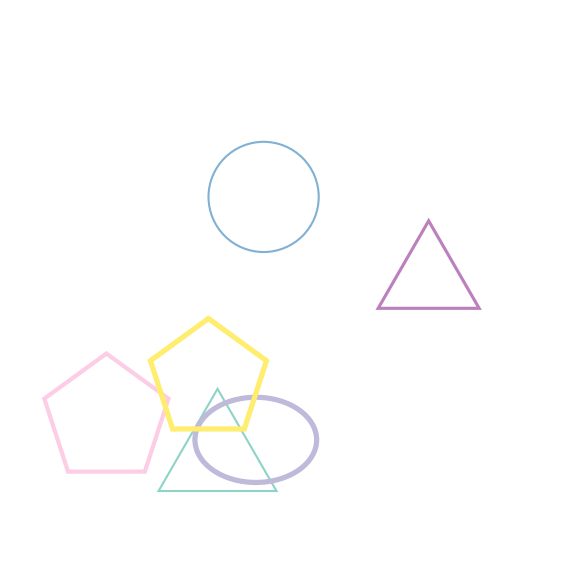[{"shape": "triangle", "thickness": 1, "radius": 0.59, "center": [0.377, 0.208]}, {"shape": "oval", "thickness": 2.5, "radius": 0.53, "center": [0.443, 0.237]}, {"shape": "circle", "thickness": 1, "radius": 0.48, "center": [0.456, 0.658]}, {"shape": "pentagon", "thickness": 2, "radius": 0.57, "center": [0.184, 0.274]}, {"shape": "triangle", "thickness": 1.5, "radius": 0.5, "center": [0.742, 0.516]}, {"shape": "pentagon", "thickness": 2.5, "radius": 0.53, "center": [0.361, 0.342]}]